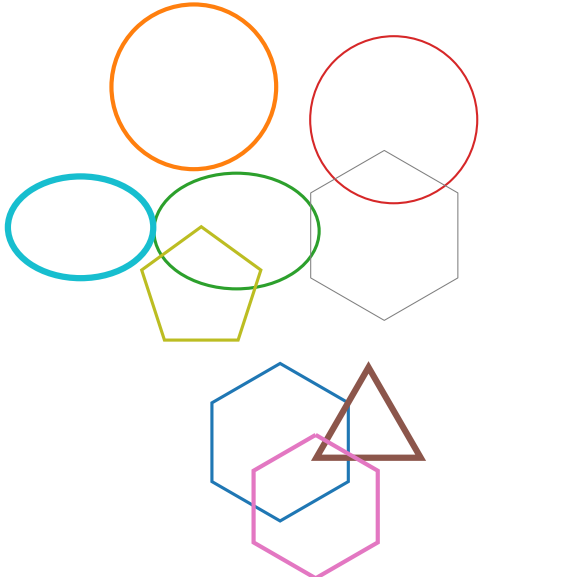[{"shape": "hexagon", "thickness": 1.5, "radius": 0.68, "center": [0.485, 0.233]}, {"shape": "circle", "thickness": 2, "radius": 0.71, "center": [0.336, 0.849]}, {"shape": "oval", "thickness": 1.5, "radius": 0.72, "center": [0.41, 0.599]}, {"shape": "circle", "thickness": 1, "radius": 0.72, "center": [0.682, 0.792]}, {"shape": "triangle", "thickness": 3, "radius": 0.52, "center": [0.638, 0.259]}, {"shape": "hexagon", "thickness": 2, "radius": 0.62, "center": [0.547, 0.122]}, {"shape": "hexagon", "thickness": 0.5, "radius": 0.74, "center": [0.665, 0.591]}, {"shape": "pentagon", "thickness": 1.5, "radius": 0.54, "center": [0.349, 0.498]}, {"shape": "oval", "thickness": 3, "radius": 0.63, "center": [0.14, 0.606]}]